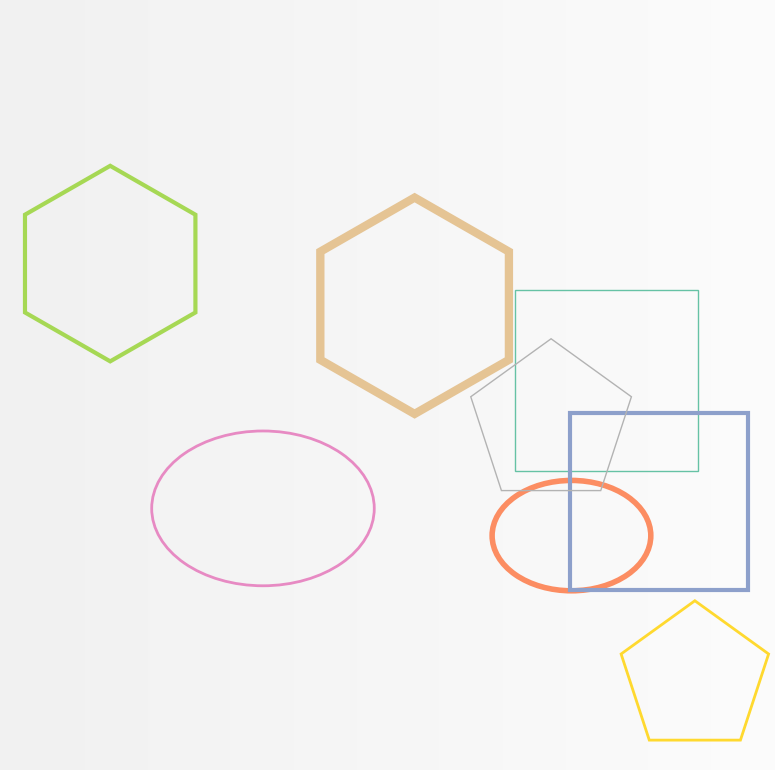[{"shape": "square", "thickness": 0.5, "radius": 0.59, "center": [0.783, 0.506]}, {"shape": "oval", "thickness": 2, "radius": 0.51, "center": [0.737, 0.304]}, {"shape": "square", "thickness": 1.5, "radius": 0.57, "center": [0.85, 0.349]}, {"shape": "oval", "thickness": 1, "radius": 0.72, "center": [0.339, 0.34]}, {"shape": "hexagon", "thickness": 1.5, "radius": 0.63, "center": [0.142, 0.658]}, {"shape": "pentagon", "thickness": 1, "radius": 0.5, "center": [0.897, 0.12]}, {"shape": "hexagon", "thickness": 3, "radius": 0.7, "center": [0.535, 0.603]}, {"shape": "pentagon", "thickness": 0.5, "radius": 0.54, "center": [0.711, 0.451]}]